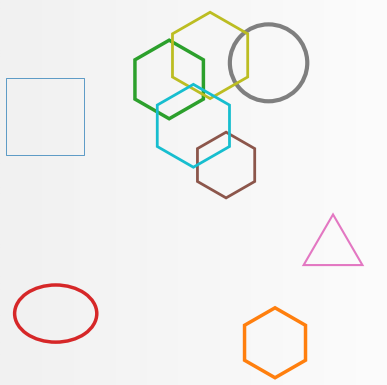[{"shape": "square", "thickness": 0.5, "radius": 0.5, "center": [0.117, 0.697]}, {"shape": "hexagon", "thickness": 2.5, "radius": 0.45, "center": [0.71, 0.11]}, {"shape": "hexagon", "thickness": 2.5, "radius": 0.51, "center": [0.437, 0.794]}, {"shape": "oval", "thickness": 2.5, "radius": 0.53, "center": [0.144, 0.186]}, {"shape": "hexagon", "thickness": 2, "radius": 0.43, "center": [0.583, 0.571]}, {"shape": "triangle", "thickness": 1.5, "radius": 0.44, "center": [0.859, 0.355]}, {"shape": "circle", "thickness": 3, "radius": 0.5, "center": [0.693, 0.837]}, {"shape": "hexagon", "thickness": 2, "radius": 0.56, "center": [0.542, 0.856]}, {"shape": "hexagon", "thickness": 2, "radius": 0.54, "center": [0.499, 0.673]}]